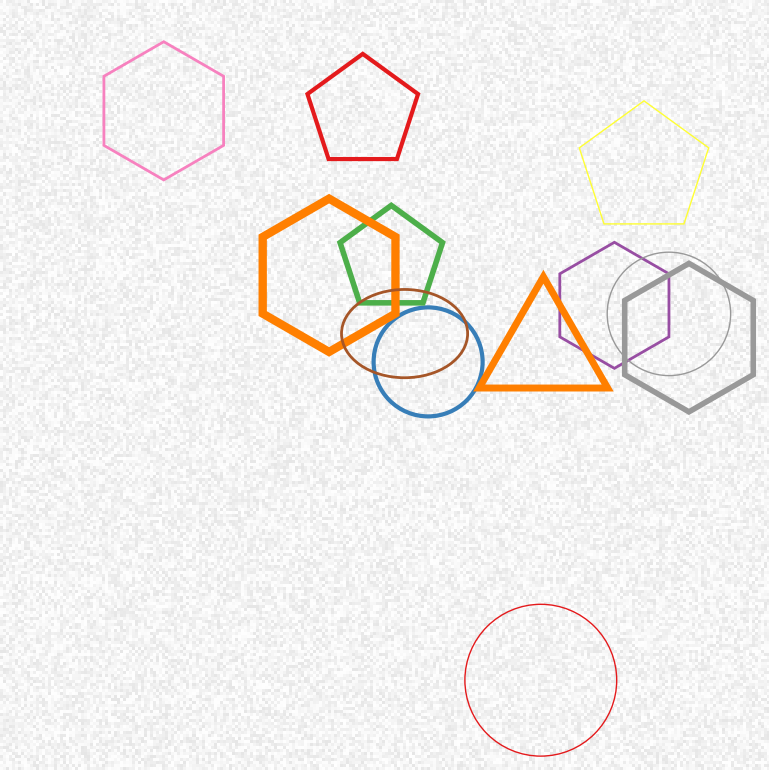[{"shape": "pentagon", "thickness": 1.5, "radius": 0.38, "center": [0.471, 0.855]}, {"shape": "circle", "thickness": 0.5, "radius": 0.49, "center": [0.702, 0.117]}, {"shape": "circle", "thickness": 1.5, "radius": 0.35, "center": [0.556, 0.53]}, {"shape": "pentagon", "thickness": 2, "radius": 0.35, "center": [0.508, 0.663]}, {"shape": "hexagon", "thickness": 1, "radius": 0.41, "center": [0.798, 0.603]}, {"shape": "hexagon", "thickness": 3, "radius": 0.5, "center": [0.427, 0.642]}, {"shape": "triangle", "thickness": 2.5, "radius": 0.48, "center": [0.706, 0.544]}, {"shape": "pentagon", "thickness": 0.5, "radius": 0.44, "center": [0.836, 0.781]}, {"shape": "oval", "thickness": 1, "radius": 0.41, "center": [0.525, 0.567]}, {"shape": "hexagon", "thickness": 1, "radius": 0.45, "center": [0.213, 0.856]}, {"shape": "hexagon", "thickness": 2, "radius": 0.48, "center": [0.895, 0.562]}, {"shape": "circle", "thickness": 0.5, "radius": 0.4, "center": [0.869, 0.592]}]